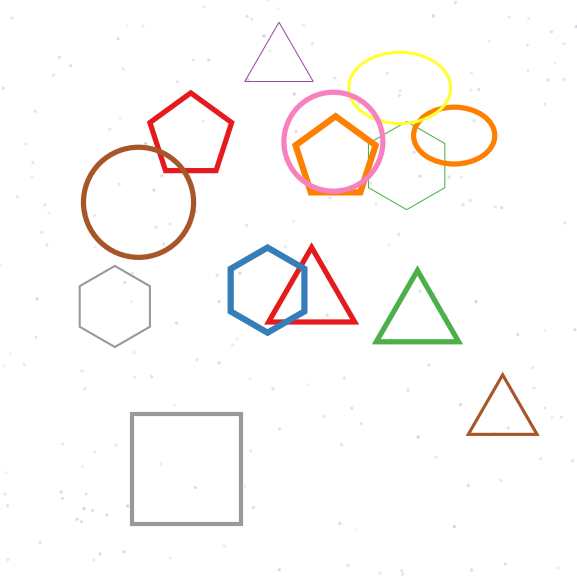[{"shape": "triangle", "thickness": 2.5, "radius": 0.43, "center": [0.54, 0.485]}, {"shape": "pentagon", "thickness": 2.5, "radius": 0.37, "center": [0.33, 0.764]}, {"shape": "hexagon", "thickness": 3, "radius": 0.37, "center": [0.463, 0.497]}, {"shape": "hexagon", "thickness": 0.5, "radius": 0.38, "center": [0.704, 0.712]}, {"shape": "triangle", "thickness": 2.5, "radius": 0.41, "center": [0.723, 0.448]}, {"shape": "triangle", "thickness": 0.5, "radius": 0.34, "center": [0.483, 0.892]}, {"shape": "pentagon", "thickness": 3, "radius": 0.36, "center": [0.581, 0.725]}, {"shape": "oval", "thickness": 2.5, "radius": 0.35, "center": [0.786, 0.764]}, {"shape": "oval", "thickness": 1.5, "radius": 0.44, "center": [0.692, 0.847]}, {"shape": "triangle", "thickness": 1.5, "radius": 0.34, "center": [0.87, 0.281]}, {"shape": "circle", "thickness": 2.5, "radius": 0.48, "center": [0.24, 0.649]}, {"shape": "circle", "thickness": 2.5, "radius": 0.43, "center": [0.577, 0.754]}, {"shape": "hexagon", "thickness": 1, "radius": 0.35, "center": [0.199, 0.468]}, {"shape": "square", "thickness": 2, "radius": 0.47, "center": [0.323, 0.187]}]